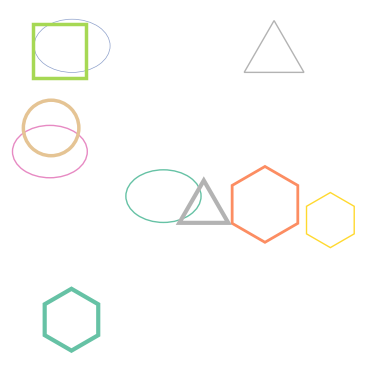[{"shape": "hexagon", "thickness": 3, "radius": 0.4, "center": [0.186, 0.17]}, {"shape": "oval", "thickness": 1, "radius": 0.49, "center": [0.425, 0.491]}, {"shape": "hexagon", "thickness": 2, "radius": 0.49, "center": [0.688, 0.469]}, {"shape": "oval", "thickness": 0.5, "radius": 0.49, "center": [0.187, 0.881]}, {"shape": "oval", "thickness": 1, "radius": 0.49, "center": [0.13, 0.606]}, {"shape": "square", "thickness": 2.5, "radius": 0.35, "center": [0.155, 0.868]}, {"shape": "hexagon", "thickness": 1, "radius": 0.36, "center": [0.858, 0.428]}, {"shape": "circle", "thickness": 2.5, "radius": 0.36, "center": [0.133, 0.668]}, {"shape": "triangle", "thickness": 3, "radius": 0.37, "center": [0.529, 0.458]}, {"shape": "triangle", "thickness": 1, "radius": 0.45, "center": [0.712, 0.857]}]